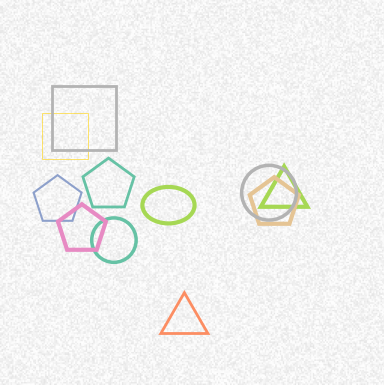[{"shape": "pentagon", "thickness": 2, "radius": 0.35, "center": [0.282, 0.519]}, {"shape": "circle", "thickness": 2.5, "radius": 0.29, "center": [0.296, 0.376]}, {"shape": "triangle", "thickness": 2, "radius": 0.35, "center": [0.479, 0.169]}, {"shape": "pentagon", "thickness": 1.5, "radius": 0.33, "center": [0.15, 0.48]}, {"shape": "pentagon", "thickness": 3, "radius": 0.33, "center": [0.213, 0.404]}, {"shape": "oval", "thickness": 3, "radius": 0.34, "center": [0.438, 0.467]}, {"shape": "triangle", "thickness": 3, "radius": 0.35, "center": [0.738, 0.498]}, {"shape": "square", "thickness": 0.5, "radius": 0.3, "center": [0.169, 0.647]}, {"shape": "pentagon", "thickness": 3, "radius": 0.33, "center": [0.712, 0.473]}, {"shape": "square", "thickness": 2, "radius": 0.41, "center": [0.219, 0.693]}, {"shape": "circle", "thickness": 2.5, "radius": 0.36, "center": [0.699, 0.5]}]